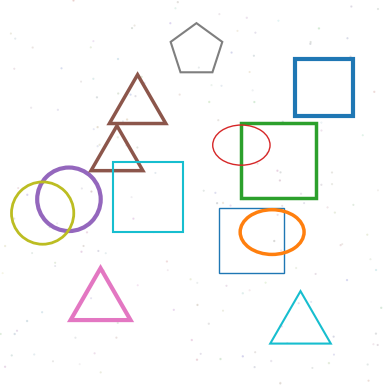[{"shape": "square", "thickness": 3, "radius": 0.38, "center": [0.841, 0.773]}, {"shape": "square", "thickness": 1, "radius": 0.42, "center": [0.654, 0.376]}, {"shape": "oval", "thickness": 2.5, "radius": 0.41, "center": [0.707, 0.397]}, {"shape": "square", "thickness": 2.5, "radius": 0.49, "center": [0.723, 0.582]}, {"shape": "oval", "thickness": 1, "radius": 0.37, "center": [0.627, 0.623]}, {"shape": "circle", "thickness": 3, "radius": 0.41, "center": [0.179, 0.482]}, {"shape": "triangle", "thickness": 2.5, "radius": 0.39, "center": [0.304, 0.596]}, {"shape": "triangle", "thickness": 2.5, "radius": 0.42, "center": [0.357, 0.721]}, {"shape": "triangle", "thickness": 3, "radius": 0.45, "center": [0.261, 0.214]}, {"shape": "pentagon", "thickness": 1.5, "radius": 0.35, "center": [0.51, 0.869]}, {"shape": "circle", "thickness": 2, "radius": 0.4, "center": [0.111, 0.447]}, {"shape": "triangle", "thickness": 1.5, "radius": 0.45, "center": [0.781, 0.153]}, {"shape": "square", "thickness": 1.5, "radius": 0.45, "center": [0.384, 0.488]}]